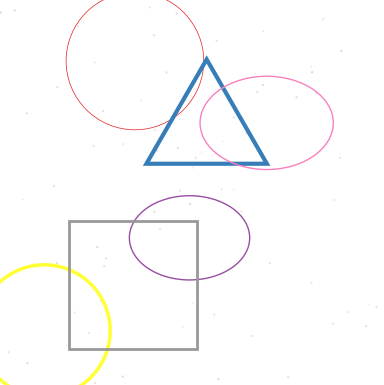[{"shape": "circle", "thickness": 0.5, "radius": 0.89, "center": [0.35, 0.842]}, {"shape": "triangle", "thickness": 3, "radius": 0.9, "center": [0.537, 0.665]}, {"shape": "oval", "thickness": 1, "radius": 0.78, "center": [0.492, 0.382]}, {"shape": "circle", "thickness": 2.5, "radius": 0.86, "center": [0.115, 0.141]}, {"shape": "oval", "thickness": 1, "radius": 0.87, "center": [0.693, 0.681]}, {"shape": "square", "thickness": 2, "radius": 0.83, "center": [0.345, 0.26]}]